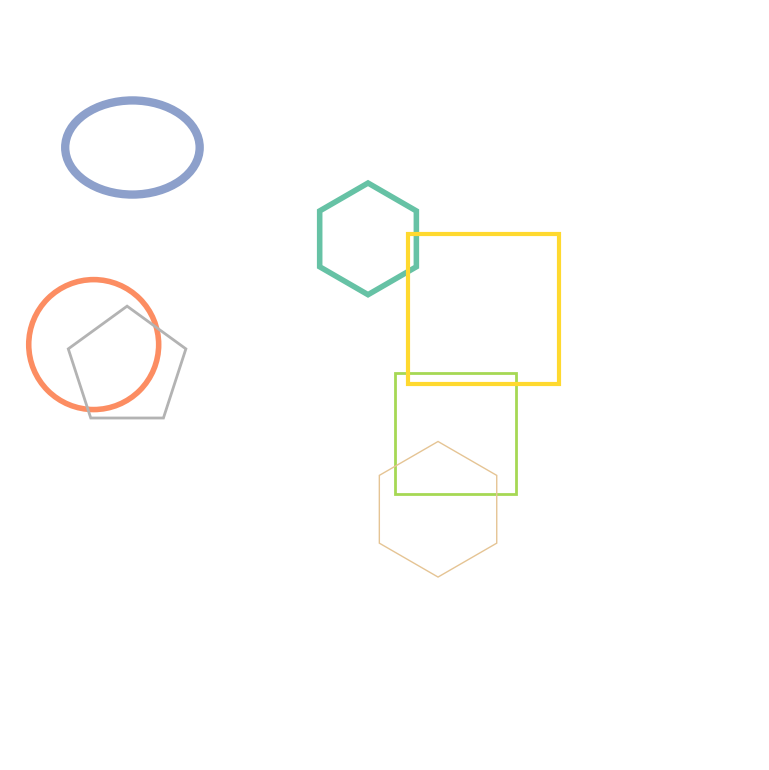[{"shape": "hexagon", "thickness": 2, "radius": 0.36, "center": [0.478, 0.69]}, {"shape": "circle", "thickness": 2, "radius": 0.42, "center": [0.122, 0.552]}, {"shape": "oval", "thickness": 3, "radius": 0.44, "center": [0.172, 0.808]}, {"shape": "square", "thickness": 1, "radius": 0.39, "center": [0.592, 0.437]}, {"shape": "square", "thickness": 1.5, "radius": 0.49, "center": [0.628, 0.599]}, {"shape": "hexagon", "thickness": 0.5, "radius": 0.44, "center": [0.569, 0.339]}, {"shape": "pentagon", "thickness": 1, "radius": 0.4, "center": [0.165, 0.522]}]